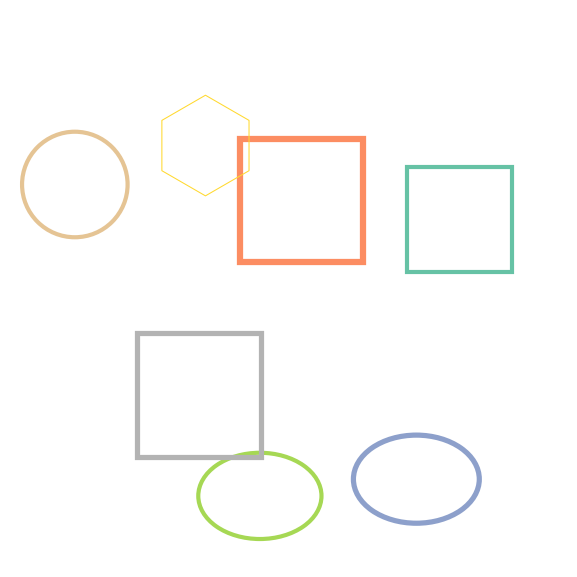[{"shape": "square", "thickness": 2, "radius": 0.45, "center": [0.796, 0.619]}, {"shape": "square", "thickness": 3, "radius": 0.53, "center": [0.522, 0.652]}, {"shape": "oval", "thickness": 2.5, "radius": 0.54, "center": [0.721, 0.169]}, {"shape": "oval", "thickness": 2, "radius": 0.53, "center": [0.45, 0.14]}, {"shape": "hexagon", "thickness": 0.5, "radius": 0.44, "center": [0.356, 0.747]}, {"shape": "circle", "thickness": 2, "radius": 0.46, "center": [0.13, 0.68]}, {"shape": "square", "thickness": 2.5, "radius": 0.53, "center": [0.344, 0.315]}]